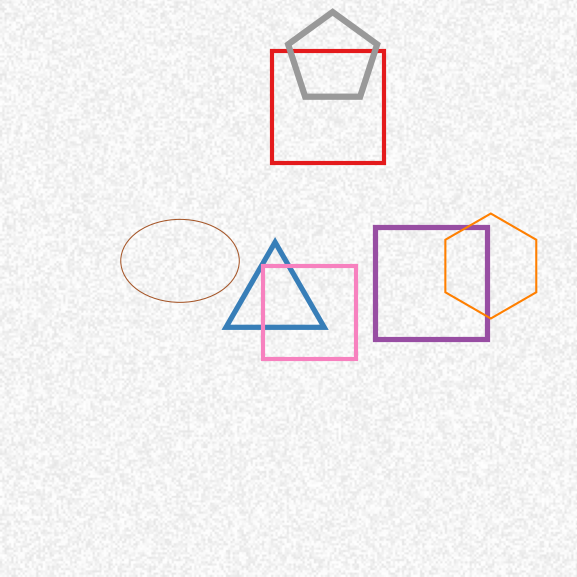[{"shape": "square", "thickness": 2, "radius": 0.48, "center": [0.568, 0.814]}, {"shape": "triangle", "thickness": 2.5, "radius": 0.49, "center": [0.476, 0.481]}, {"shape": "square", "thickness": 2.5, "radius": 0.48, "center": [0.746, 0.509]}, {"shape": "hexagon", "thickness": 1, "radius": 0.45, "center": [0.85, 0.539]}, {"shape": "oval", "thickness": 0.5, "radius": 0.51, "center": [0.312, 0.547]}, {"shape": "square", "thickness": 2, "radius": 0.4, "center": [0.536, 0.458]}, {"shape": "pentagon", "thickness": 3, "radius": 0.41, "center": [0.576, 0.897]}]